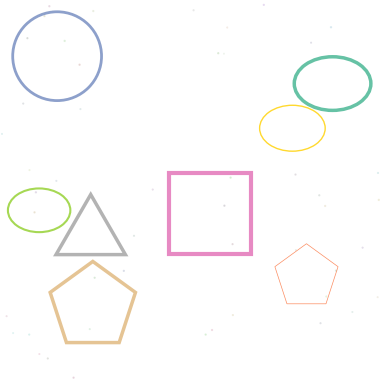[{"shape": "oval", "thickness": 2.5, "radius": 0.5, "center": [0.864, 0.783]}, {"shape": "pentagon", "thickness": 0.5, "radius": 0.43, "center": [0.796, 0.281]}, {"shape": "circle", "thickness": 2, "radius": 0.58, "center": [0.148, 0.854]}, {"shape": "square", "thickness": 3, "radius": 0.53, "center": [0.545, 0.446]}, {"shape": "oval", "thickness": 1.5, "radius": 0.41, "center": [0.102, 0.454]}, {"shape": "oval", "thickness": 1, "radius": 0.43, "center": [0.759, 0.667]}, {"shape": "pentagon", "thickness": 2.5, "radius": 0.58, "center": [0.241, 0.204]}, {"shape": "triangle", "thickness": 2.5, "radius": 0.52, "center": [0.236, 0.391]}]